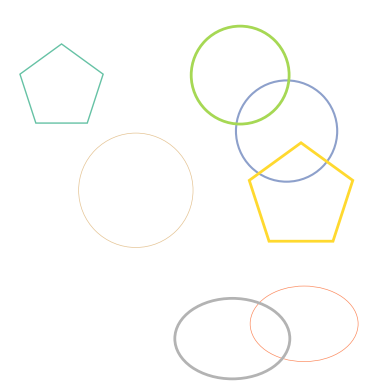[{"shape": "pentagon", "thickness": 1, "radius": 0.57, "center": [0.16, 0.772]}, {"shape": "oval", "thickness": 0.5, "radius": 0.7, "center": [0.79, 0.159]}, {"shape": "circle", "thickness": 1.5, "radius": 0.66, "center": [0.744, 0.66]}, {"shape": "circle", "thickness": 2, "radius": 0.64, "center": [0.624, 0.805]}, {"shape": "pentagon", "thickness": 2, "radius": 0.71, "center": [0.782, 0.488]}, {"shape": "circle", "thickness": 0.5, "radius": 0.74, "center": [0.353, 0.506]}, {"shape": "oval", "thickness": 2, "radius": 0.75, "center": [0.603, 0.12]}]